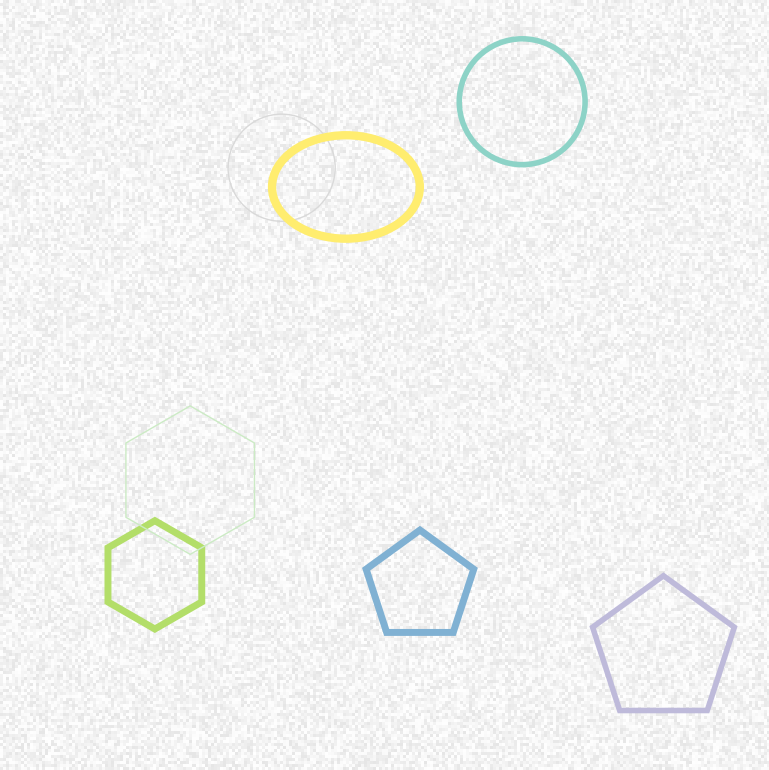[{"shape": "circle", "thickness": 2, "radius": 0.41, "center": [0.678, 0.868]}, {"shape": "pentagon", "thickness": 2, "radius": 0.48, "center": [0.862, 0.156]}, {"shape": "pentagon", "thickness": 2.5, "radius": 0.37, "center": [0.545, 0.238]}, {"shape": "hexagon", "thickness": 2.5, "radius": 0.35, "center": [0.201, 0.253]}, {"shape": "circle", "thickness": 0.5, "radius": 0.35, "center": [0.366, 0.782]}, {"shape": "hexagon", "thickness": 0.5, "radius": 0.48, "center": [0.247, 0.376]}, {"shape": "oval", "thickness": 3, "radius": 0.48, "center": [0.449, 0.757]}]